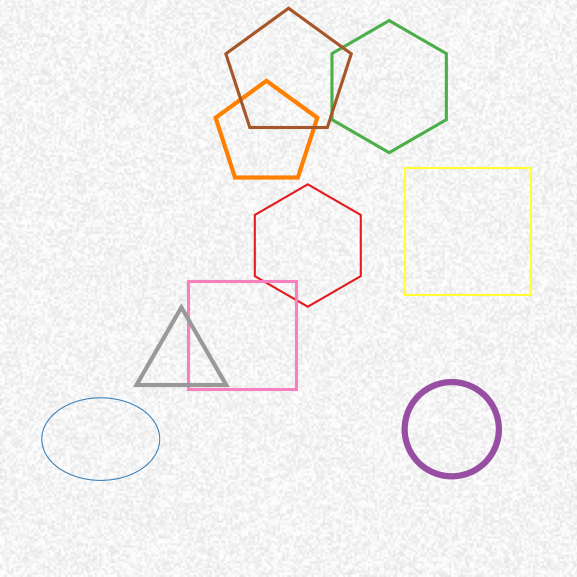[{"shape": "hexagon", "thickness": 1, "radius": 0.53, "center": [0.533, 0.574]}, {"shape": "oval", "thickness": 0.5, "radius": 0.51, "center": [0.174, 0.239]}, {"shape": "hexagon", "thickness": 1.5, "radius": 0.57, "center": [0.674, 0.849]}, {"shape": "circle", "thickness": 3, "radius": 0.41, "center": [0.782, 0.256]}, {"shape": "pentagon", "thickness": 2, "radius": 0.46, "center": [0.461, 0.767]}, {"shape": "square", "thickness": 1, "radius": 0.55, "center": [0.811, 0.598]}, {"shape": "pentagon", "thickness": 1.5, "radius": 0.57, "center": [0.5, 0.871]}, {"shape": "square", "thickness": 1.5, "radius": 0.47, "center": [0.42, 0.419]}, {"shape": "triangle", "thickness": 2, "radius": 0.45, "center": [0.314, 0.377]}]